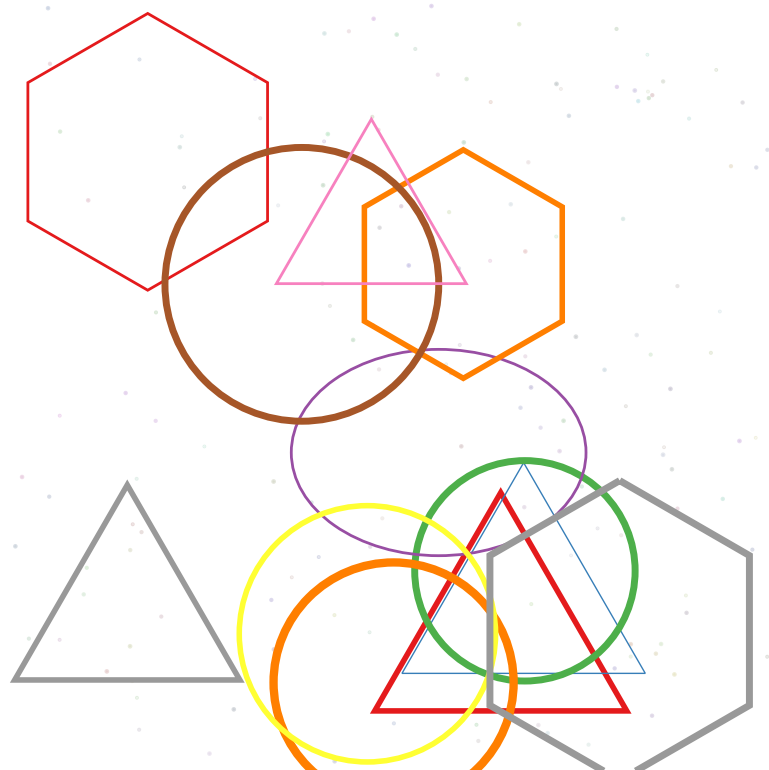[{"shape": "triangle", "thickness": 2, "radius": 0.94, "center": [0.65, 0.171]}, {"shape": "hexagon", "thickness": 1, "radius": 0.9, "center": [0.192, 0.803]}, {"shape": "triangle", "thickness": 0.5, "radius": 0.91, "center": [0.68, 0.217]}, {"shape": "circle", "thickness": 2.5, "radius": 0.72, "center": [0.682, 0.259]}, {"shape": "oval", "thickness": 1, "radius": 0.96, "center": [0.57, 0.412]}, {"shape": "hexagon", "thickness": 2, "radius": 0.74, "center": [0.602, 0.657]}, {"shape": "circle", "thickness": 3, "radius": 0.78, "center": [0.511, 0.114]}, {"shape": "circle", "thickness": 2, "radius": 0.83, "center": [0.477, 0.177]}, {"shape": "circle", "thickness": 2.5, "radius": 0.89, "center": [0.392, 0.631]}, {"shape": "triangle", "thickness": 1, "radius": 0.71, "center": [0.482, 0.703]}, {"shape": "triangle", "thickness": 2, "radius": 0.84, "center": [0.165, 0.201]}, {"shape": "hexagon", "thickness": 2.5, "radius": 0.97, "center": [0.805, 0.181]}]